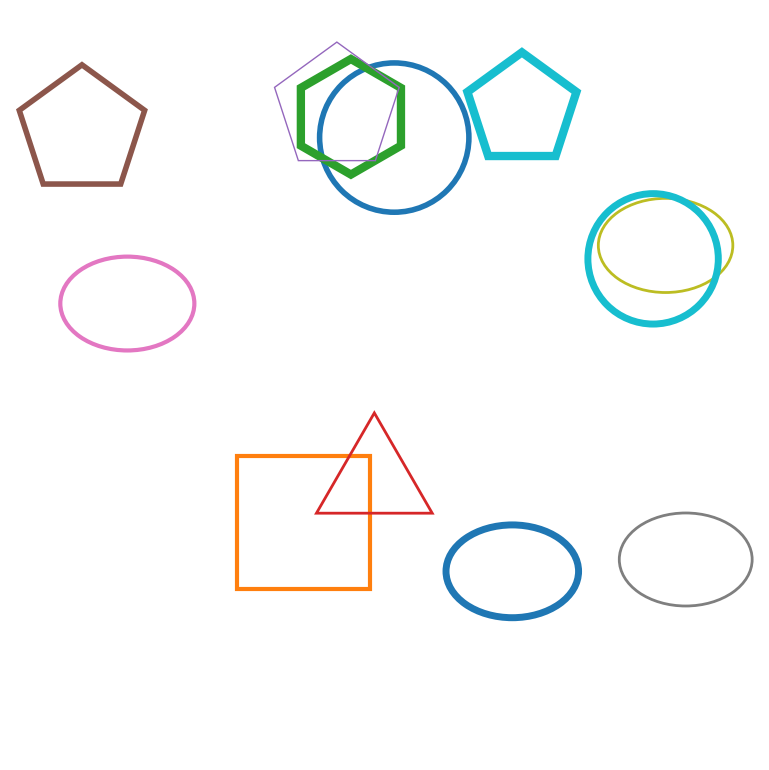[{"shape": "oval", "thickness": 2.5, "radius": 0.43, "center": [0.665, 0.258]}, {"shape": "circle", "thickness": 2, "radius": 0.48, "center": [0.512, 0.821]}, {"shape": "square", "thickness": 1.5, "radius": 0.43, "center": [0.394, 0.322]}, {"shape": "hexagon", "thickness": 3, "radius": 0.38, "center": [0.456, 0.848]}, {"shape": "triangle", "thickness": 1, "radius": 0.43, "center": [0.486, 0.377]}, {"shape": "pentagon", "thickness": 0.5, "radius": 0.43, "center": [0.437, 0.86]}, {"shape": "pentagon", "thickness": 2, "radius": 0.43, "center": [0.106, 0.83]}, {"shape": "oval", "thickness": 1.5, "radius": 0.44, "center": [0.165, 0.606]}, {"shape": "oval", "thickness": 1, "radius": 0.43, "center": [0.891, 0.273]}, {"shape": "oval", "thickness": 1, "radius": 0.44, "center": [0.864, 0.681]}, {"shape": "circle", "thickness": 2.5, "radius": 0.42, "center": [0.848, 0.664]}, {"shape": "pentagon", "thickness": 3, "radius": 0.37, "center": [0.678, 0.858]}]